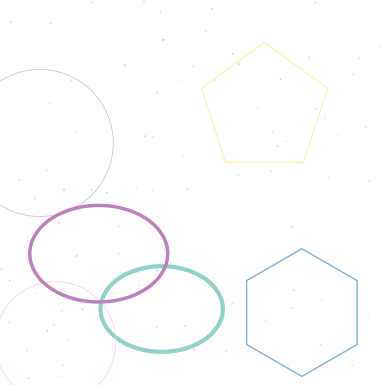[{"shape": "oval", "thickness": 3, "radius": 0.79, "center": [0.42, 0.197]}, {"shape": "circle", "thickness": 0.5, "radius": 0.96, "center": [0.103, 0.629]}, {"shape": "hexagon", "thickness": 1, "radius": 0.83, "center": [0.784, 0.188]}, {"shape": "circle", "thickness": 0.5, "radius": 0.78, "center": [0.144, 0.112]}, {"shape": "oval", "thickness": 2.5, "radius": 0.9, "center": [0.256, 0.341]}, {"shape": "pentagon", "thickness": 0.5, "radius": 0.86, "center": [0.687, 0.717]}]